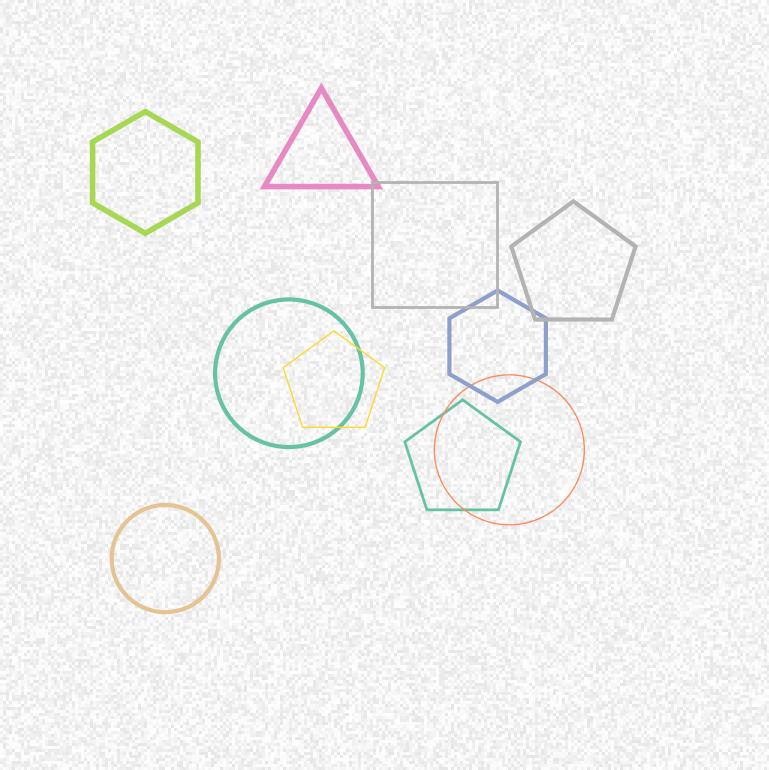[{"shape": "pentagon", "thickness": 1, "radius": 0.4, "center": [0.601, 0.402]}, {"shape": "circle", "thickness": 1.5, "radius": 0.48, "center": [0.375, 0.515]}, {"shape": "circle", "thickness": 0.5, "radius": 0.49, "center": [0.662, 0.416]}, {"shape": "hexagon", "thickness": 1.5, "radius": 0.36, "center": [0.646, 0.55]}, {"shape": "triangle", "thickness": 2, "radius": 0.43, "center": [0.417, 0.8]}, {"shape": "hexagon", "thickness": 2, "radius": 0.4, "center": [0.189, 0.776]}, {"shape": "pentagon", "thickness": 0.5, "radius": 0.35, "center": [0.434, 0.501]}, {"shape": "circle", "thickness": 1.5, "radius": 0.35, "center": [0.215, 0.275]}, {"shape": "square", "thickness": 1, "radius": 0.41, "center": [0.565, 0.682]}, {"shape": "pentagon", "thickness": 1.5, "radius": 0.42, "center": [0.745, 0.654]}]